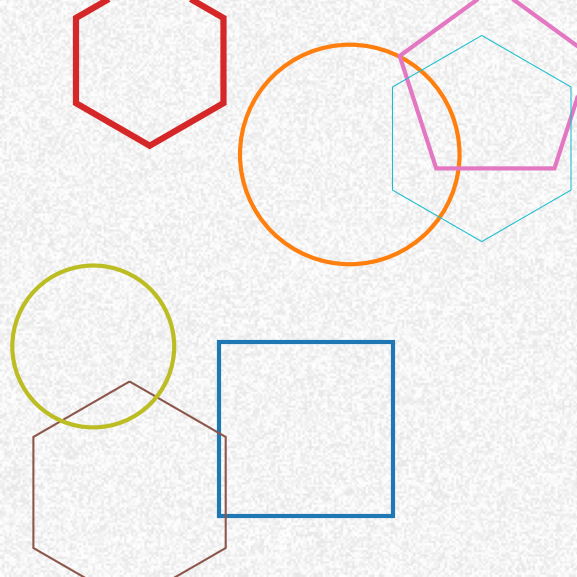[{"shape": "square", "thickness": 2, "radius": 0.75, "center": [0.53, 0.256]}, {"shape": "circle", "thickness": 2, "radius": 0.95, "center": [0.606, 0.732]}, {"shape": "hexagon", "thickness": 3, "radius": 0.74, "center": [0.259, 0.894]}, {"shape": "hexagon", "thickness": 1, "radius": 0.96, "center": [0.224, 0.146]}, {"shape": "pentagon", "thickness": 2, "radius": 0.87, "center": [0.858, 0.848]}, {"shape": "circle", "thickness": 2, "radius": 0.7, "center": [0.161, 0.399]}, {"shape": "hexagon", "thickness": 0.5, "radius": 0.89, "center": [0.834, 0.759]}]